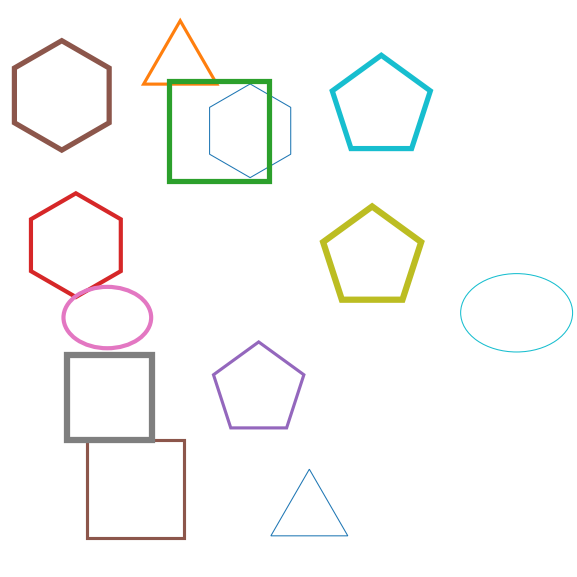[{"shape": "hexagon", "thickness": 0.5, "radius": 0.41, "center": [0.433, 0.773]}, {"shape": "triangle", "thickness": 0.5, "radius": 0.38, "center": [0.536, 0.11]}, {"shape": "triangle", "thickness": 1.5, "radius": 0.37, "center": [0.312, 0.89]}, {"shape": "square", "thickness": 2.5, "radius": 0.43, "center": [0.379, 0.773]}, {"shape": "hexagon", "thickness": 2, "radius": 0.45, "center": [0.131, 0.575]}, {"shape": "pentagon", "thickness": 1.5, "radius": 0.41, "center": [0.448, 0.325]}, {"shape": "hexagon", "thickness": 2.5, "radius": 0.47, "center": [0.107, 0.834]}, {"shape": "square", "thickness": 1.5, "radius": 0.42, "center": [0.235, 0.152]}, {"shape": "oval", "thickness": 2, "radius": 0.38, "center": [0.186, 0.449]}, {"shape": "square", "thickness": 3, "radius": 0.37, "center": [0.19, 0.31]}, {"shape": "pentagon", "thickness": 3, "radius": 0.45, "center": [0.644, 0.552]}, {"shape": "oval", "thickness": 0.5, "radius": 0.48, "center": [0.895, 0.457]}, {"shape": "pentagon", "thickness": 2.5, "radius": 0.45, "center": [0.66, 0.814]}]